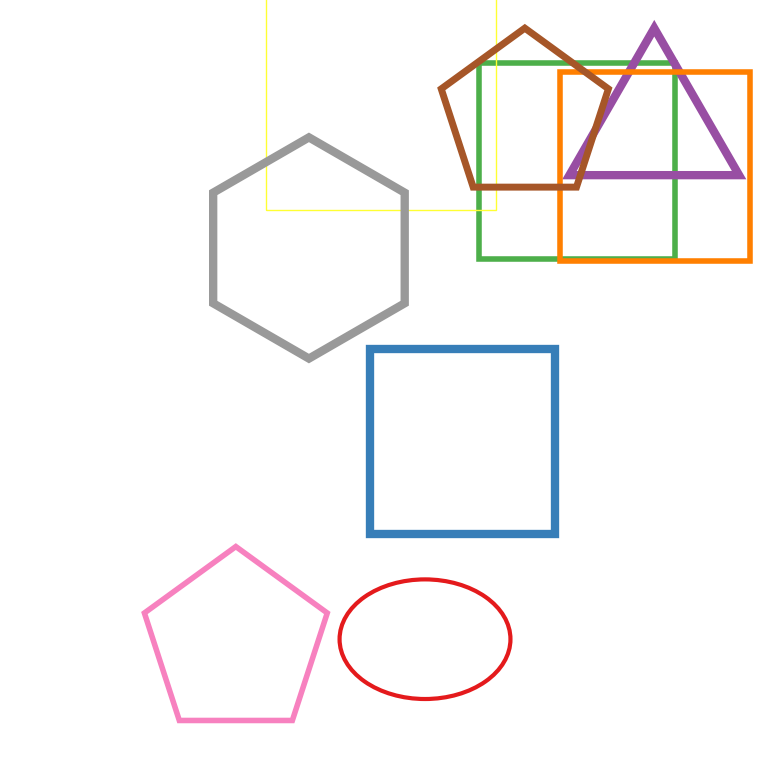[{"shape": "oval", "thickness": 1.5, "radius": 0.55, "center": [0.552, 0.17]}, {"shape": "square", "thickness": 3, "radius": 0.6, "center": [0.6, 0.426]}, {"shape": "square", "thickness": 2, "radius": 0.64, "center": [0.749, 0.791]}, {"shape": "triangle", "thickness": 3, "radius": 0.64, "center": [0.85, 0.836]}, {"shape": "square", "thickness": 2, "radius": 0.61, "center": [0.851, 0.784]}, {"shape": "square", "thickness": 0.5, "radius": 0.75, "center": [0.495, 0.876]}, {"shape": "pentagon", "thickness": 2.5, "radius": 0.57, "center": [0.682, 0.849]}, {"shape": "pentagon", "thickness": 2, "radius": 0.62, "center": [0.306, 0.165]}, {"shape": "hexagon", "thickness": 3, "radius": 0.72, "center": [0.401, 0.678]}]